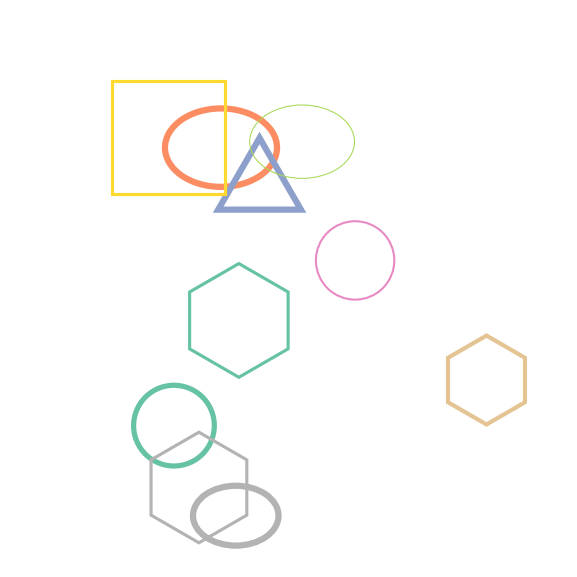[{"shape": "hexagon", "thickness": 1.5, "radius": 0.49, "center": [0.414, 0.444]}, {"shape": "circle", "thickness": 2.5, "radius": 0.35, "center": [0.301, 0.262]}, {"shape": "oval", "thickness": 3, "radius": 0.49, "center": [0.383, 0.743]}, {"shape": "triangle", "thickness": 3, "radius": 0.41, "center": [0.449, 0.677]}, {"shape": "circle", "thickness": 1, "radius": 0.34, "center": [0.615, 0.548]}, {"shape": "oval", "thickness": 0.5, "radius": 0.45, "center": [0.523, 0.754]}, {"shape": "square", "thickness": 1.5, "radius": 0.49, "center": [0.292, 0.761]}, {"shape": "hexagon", "thickness": 2, "radius": 0.38, "center": [0.842, 0.341]}, {"shape": "oval", "thickness": 3, "radius": 0.37, "center": [0.408, 0.106]}, {"shape": "hexagon", "thickness": 1.5, "radius": 0.48, "center": [0.344, 0.155]}]